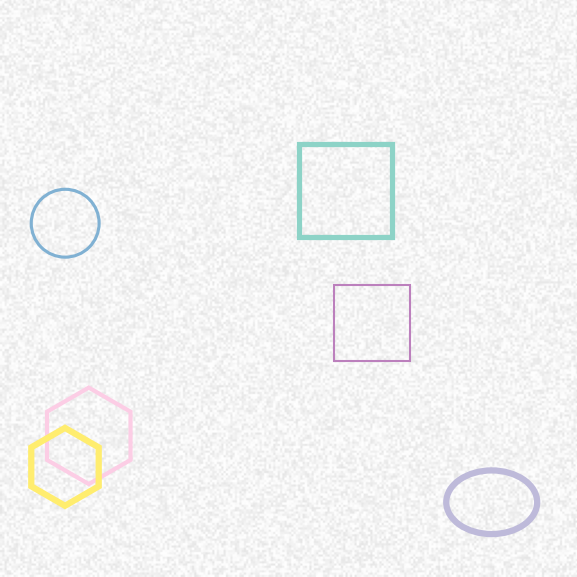[{"shape": "square", "thickness": 2.5, "radius": 0.4, "center": [0.598, 0.669]}, {"shape": "oval", "thickness": 3, "radius": 0.39, "center": [0.851, 0.129]}, {"shape": "circle", "thickness": 1.5, "radius": 0.29, "center": [0.113, 0.613]}, {"shape": "hexagon", "thickness": 2, "radius": 0.42, "center": [0.154, 0.244]}, {"shape": "square", "thickness": 1, "radius": 0.33, "center": [0.644, 0.439]}, {"shape": "hexagon", "thickness": 3, "radius": 0.34, "center": [0.113, 0.191]}]